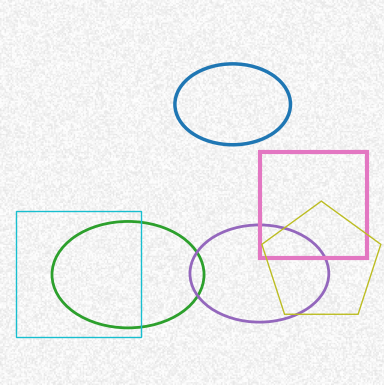[{"shape": "oval", "thickness": 2.5, "radius": 0.75, "center": [0.604, 0.729]}, {"shape": "oval", "thickness": 2, "radius": 0.99, "center": [0.333, 0.287]}, {"shape": "oval", "thickness": 2, "radius": 0.9, "center": [0.674, 0.29]}, {"shape": "square", "thickness": 3, "radius": 0.69, "center": [0.814, 0.468]}, {"shape": "pentagon", "thickness": 1, "radius": 0.81, "center": [0.835, 0.315]}, {"shape": "square", "thickness": 1, "radius": 0.81, "center": [0.204, 0.288]}]